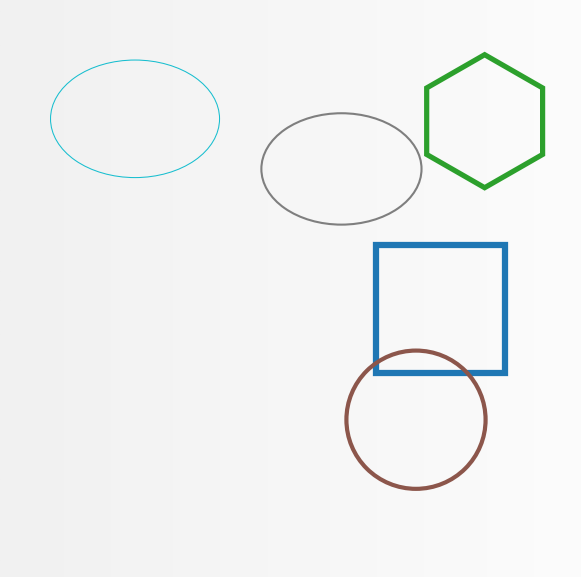[{"shape": "square", "thickness": 3, "radius": 0.55, "center": [0.759, 0.465]}, {"shape": "hexagon", "thickness": 2.5, "radius": 0.58, "center": [0.834, 0.789]}, {"shape": "circle", "thickness": 2, "radius": 0.6, "center": [0.716, 0.272]}, {"shape": "oval", "thickness": 1, "radius": 0.69, "center": [0.587, 0.707]}, {"shape": "oval", "thickness": 0.5, "radius": 0.73, "center": [0.232, 0.793]}]